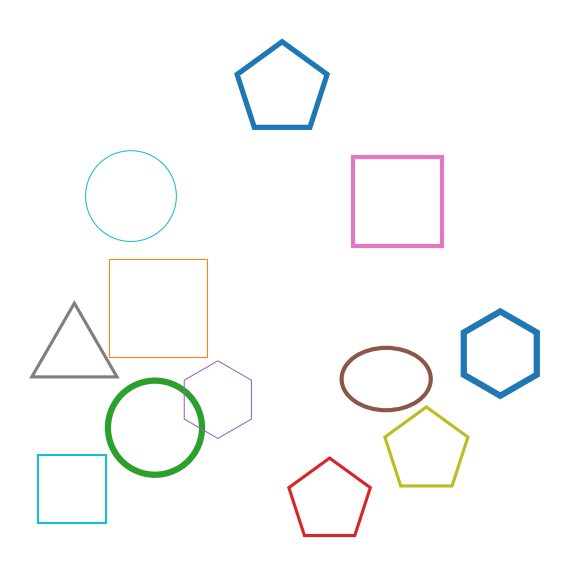[{"shape": "hexagon", "thickness": 3, "radius": 0.36, "center": [0.866, 0.387]}, {"shape": "pentagon", "thickness": 2.5, "radius": 0.41, "center": [0.489, 0.845]}, {"shape": "square", "thickness": 0.5, "radius": 0.42, "center": [0.274, 0.466]}, {"shape": "circle", "thickness": 3, "radius": 0.41, "center": [0.268, 0.259]}, {"shape": "pentagon", "thickness": 1.5, "radius": 0.37, "center": [0.571, 0.132]}, {"shape": "hexagon", "thickness": 0.5, "radius": 0.34, "center": [0.377, 0.307]}, {"shape": "oval", "thickness": 2, "radius": 0.39, "center": [0.669, 0.343]}, {"shape": "square", "thickness": 2, "radius": 0.39, "center": [0.688, 0.65]}, {"shape": "triangle", "thickness": 1.5, "radius": 0.43, "center": [0.129, 0.389]}, {"shape": "pentagon", "thickness": 1.5, "radius": 0.38, "center": [0.738, 0.219]}, {"shape": "circle", "thickness": 0.5, "radius": 0.39, "center": [0.227, 0.66]}, {"shape": "square", "thickness": 1, "radius": 0.29, "center": [0.125, 0.153]}]